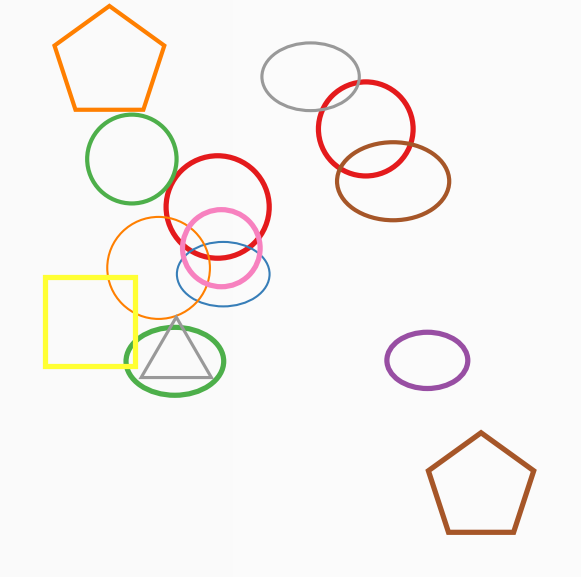[{"shape": "circle", "thickness": 2.5, "radius": 0.41, "center": [0.629, 0.776]}, {"shape": "circle", "thickness": 2.5, "radius": 0.44, "center": [0.374, 0.641]}, {"shape": "oval", "thickness": 1, "radius": 0.4, "center": [0.384, 0.524]}, {"shape": "oval", "thickness": 2.5, "radius": 0.42, "center": [0.301, 0.374]}, {"shape": "circle", "thickness": 2, "radius": 0.38, "center": [0.227, 0.724]}, {"shape": "oval", "thickness": 2.5, "radius": 0.35, "center": [0.735, 0.375]}, {"shape": "pentagon", "thickness": 2, "radius": 0.5, "center": [0.188, 0.889]}, {"shape": "circle", "thickness": 1, "radius": 0.44, "center": [0.273, 0.535]}, {"shape": "square", "thickness": 2.5, "radius": 0.38, "center": [0.155, 0.442]}, {"shape": "pentagon", "thickness": 2.5, "radius": 0.48, "center": [0.828, 0.154]}, {"shape": "oval", "thickness": 2, "radius": 0.48, "center": [0.676, 0.685]}, {"shape": "circle", "thickness": 2.5, "radius": 0.33, "center": [0.381, 0.569]}, {"shape": "oval", "thickness": 1.5, "radius": 0.42, "center": [0.534, 0.866]}, {"shape": "triangle", "thickness": 1.5, "radius": 0.35, "center": [0.303, 0.38]}]